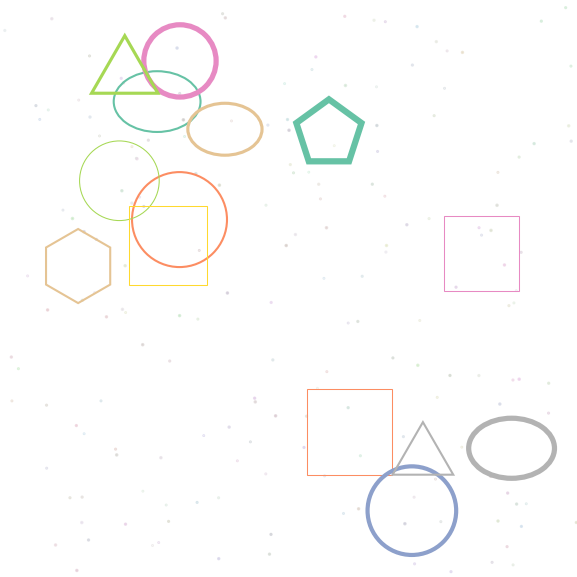[{"shape": "pentagon", "thickness": 3, "radius": 0.3, "center": [0.57, 0.768]}, {"shape": "oval", "thickness": 1, "radius": 0.38, "center": [0.272, 0.823]}, {"shape": "square", "thickness": 0.5, "radius": 0.37, "center": [0.605, 0.251]}, {"shape": "circle", "thickness": 1, "radius": 0.41, "center": [0.311, 0.619]}, {"shape": "circle", "thickness": 2, "radius": 0.38, "center": [0.713, 0.115]}, {"shape": "square", "thickness": 0.5, "radius": 0.33, "center": [0.833, 0.56]}, {"shape": "circle", "thickness": 2.5, "radius": 0.31, "center": [0.312, 0.894]}, {"shape": "triangle", "thickness": 1.5, "radius": 0.33, "center": [0.216, 0.871]}, {"shape": "circle", "thickness": 0.5, "radius": 0.34, "center": [0.207, 0.686]}, {"shape": "square", "thickness": 0.5, "radius": 0.34, "center": [0.291, 0.574]}, {"shape": "oval", "thickness": 1.5, "radius": 0.32, "center": [0.389, 0.775]}, {"shape": "hexagon", "thickness": 1, "radius": 0.32, "center": [0.135, 0.538]}, {"shape": "triangle", "thickness": 1, "radius": 0.3, "center": [0.732, 0.207]}, {"shape": "oval", "thickness": 2.5, "radius": 0.37, "center": [0.886, 0.223]}]